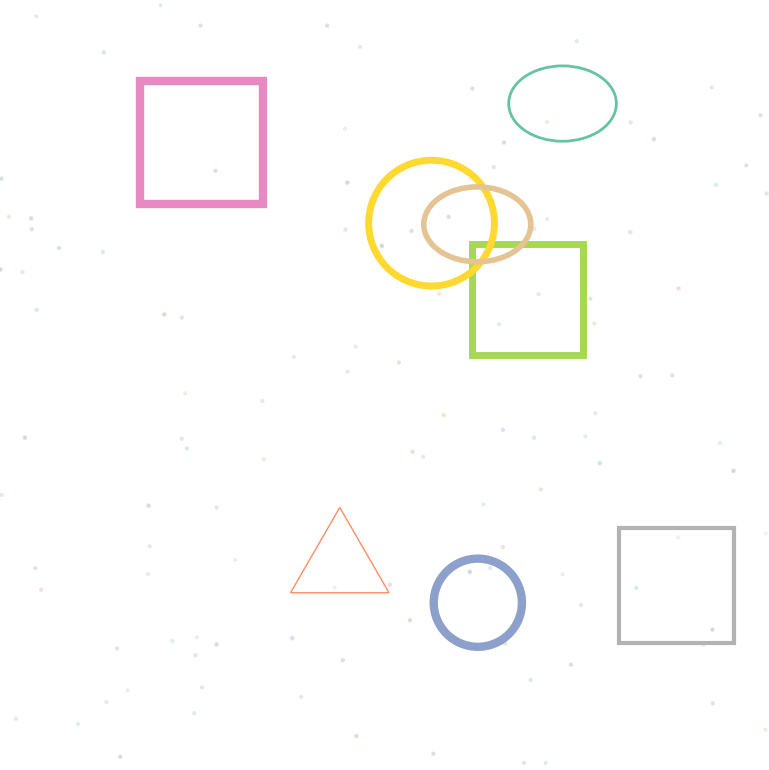[{"shape": "oval", "thickness": 1, "radius": 0.35, "center": [0.731, 0.865]}, {"shape": "triangle", "thickness": 0.5, "radius": 0.37, "center": [0.441, 0.267]}, {"shape": "circle", "thickness": 3, "radius": 0.29, "center": [0.621, 0.217]}, {"shape": "square", "thickness": 3, "radius": 0.4, "center": [0.262, 0.815]}, {"shape": "square", "thickness": 2.5, "radius": 0.36, "center": [0.685, 0.611]}, {"shape": "circle", "thickness": 2.5, "radius": 0.41, "center": [0.56, 0.71]}, {"shape": "oval", "thickness": 2, "radius": 0.35, "center": [0.62, 0.709]}, {"shape": "square", "thickness": 1.5, "radius": 0.37, "center": [0.878, 0.24]}]